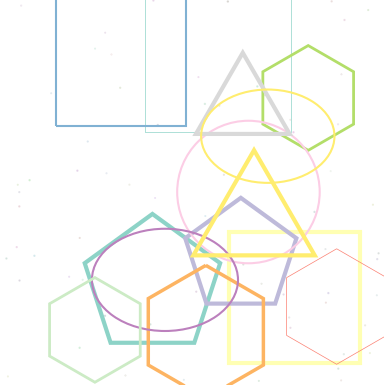[{"shape": "square", "thickness": 0.5, "radius": 0.95, "center": [0.566, 0.847]}, {"shape": "pentagon", "thickness": 3, "radius": 0.92, "center": [0.396, 0.259]}, {"shape": "square", "thickness": 3, "radius": 0.85, "center": [0.765, 0.226]}, {"shape": "pentagon", "thickness": 3, "radius": 0.76, "center": [0.626, 0.334]}, {"shape": "hexagon", "thickness": 0.5, "radius": 0.75, "center": [0.874, 0.204]}, {"shape": "square", "thickness": 1.5, "radius": 0.84, "center": [0.314, 0.842]}, {"shape": "hexagon", "thickness": 2.5, "radius": 0.86, "center": [0.535, 0.138]}, {"shape": "hexagon", "thickness": 2, "radius": 0.68, "center": [0.801, 0.746]}, {"shape": "circle", "thickness": 1.5, "radius": 0.93, "center": [0.645, 0.501]}, {"shape": "triangle", "thickness": 3, "radius": 0.7, "center": [0.631, 0.722]}, {"shape": "oval", "thickness": 1.5, "radius": 0.95, "center": [0.428, 0.273]}, {"shape": "hexagon", "thickness": 2, "radius": 0.68, "center": [0.247, 0.143]}, {"shape": "oval", "thickness": 1.5, "radius": 0.87, "center": [0.696, 0.646]}, {"shape": "triangle", "thickness": 3, "radius": 0.91, "center": [0.66, 0.428]}]